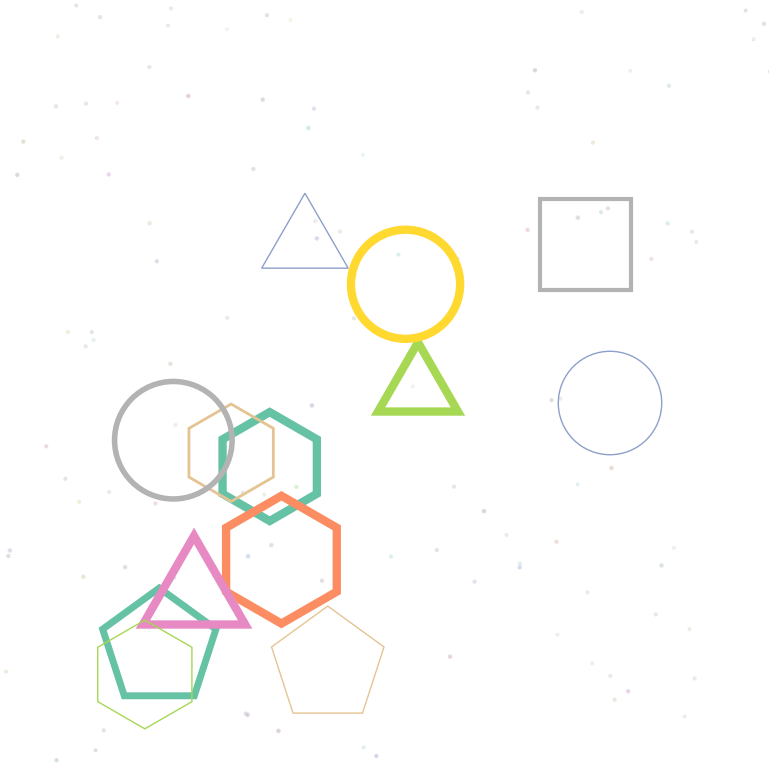[{"shape": "hexagon", "thickness": 3, "radius": 0.35, "center": [0.35, 0.394]}, {"shape": "pentagon", "thickness": 2.5, "radius": 0.39, "center": [0.207, 0.159]}, {"shape": "hexagon", "thickness": 3, "radius": 0.41, "center": [0.366, 0.273]}, {"shape": "triangle", "thickness": 0.5, "radius": 0.32, "center": [0.396, 0.684]}, {"shape": "circle", "thickness": 0.5, "radius": 0.34, "center": [0.792, 0.477]}, {"shape": "triangle", "thickness": 3, "radius": 0.38, "center": [0.252, 0.227]}, {"shape": "triangle", "thickness": 3, "radius": 0.3, "center": [0.543, 0.495]}, {"shape": "hexagon", "thickness": 0.5, "radius": 0.35, "center": [0.188, 0.124]}, {"shape": "circle", "thickness": 3, "radius": 0.35, "center": [0.527, 0.631]}, {"shape": "hexagon", "thickness": 1, "radius": 0.32, "center": [0.3, 0.412]}, {"shape": "pentagon", "thickness": 0.5, "radius": 0.38, "center": [0.426, 0.136]}, {"shape": "circle", "thickness": 2, "radius": 0.38, "center": [0.225, 0.428]}, {"shape": "square", "thickness": 1.5, "radius": 0.3, "center": [0.761, 0.683]}]